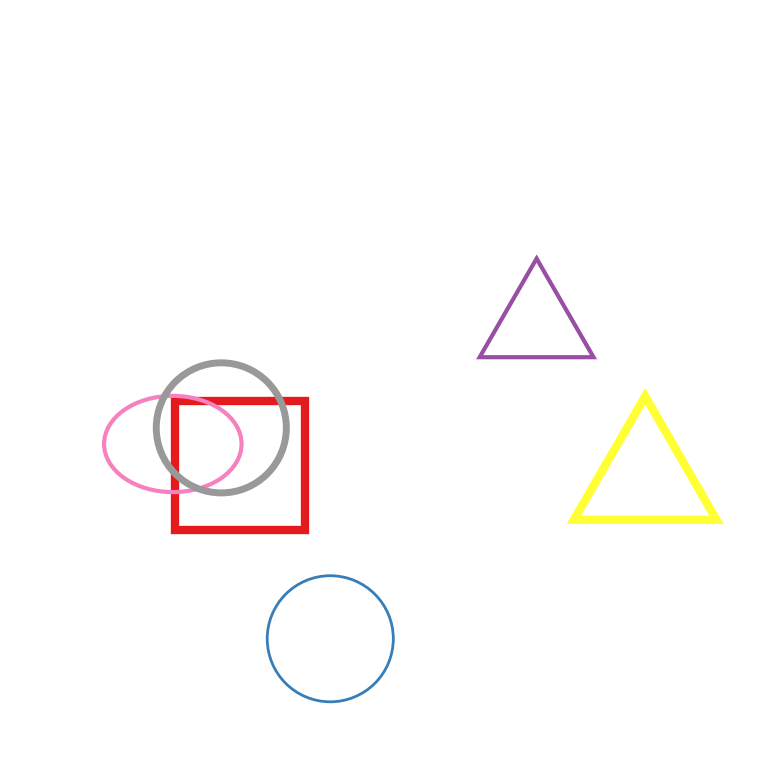[{"shape": "square", "thickness": 3, "radius": 0.42, "center": [0.311, 0.395]}, {"shape": "circle", "thickness": 1, "radius": 0.41, "center": [0.429, 0.17]}, {"shape": "triangle", "thickness": 1.5, "radius": 0.43, "center": [0.697, 0.579]}, {"shape": "triangle", "thickness": 3, "radius": 0.53, "center": [0.838, 0.378]}, {"shape": "oval", "thickness": 1.5, "radius": 0.45, "center": [0.224, 0.423]}, {"shape": "circle", "thickness": 2.5, "radius": 0.42, "center": [0.287, 0.444]}]